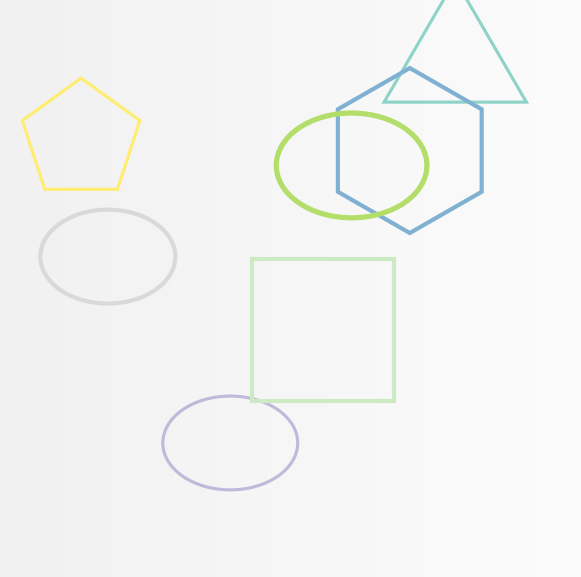[{"shape": "triangle", "thickness": 1.5, "radius": 0.71, "center": [0.783, 0.893]}, {"shape": "oval", "thickness": 1.5, "radius": 0.58, "center": [0.396, 0.232]}, {"shape": "hexagon", "thickness": 2, "radius": 0.71, "center": [0.705, 0.738]}, {"shape": "oval", "thickness": 2.5, "radius": 0.65, "center": [0.605, 0.713]}, {"shape": "oval", "thickness": 2, "radius": 0.58, "center": [0.186, 0.555]}, {"shape": "square", "thickness": 2, "radius": 0.61, "center": [0.556, 0.427]}, {"shape": "pentagon", "thickness": 1.5, "radius": 0.53, "center": [0.14, 0.757]}]